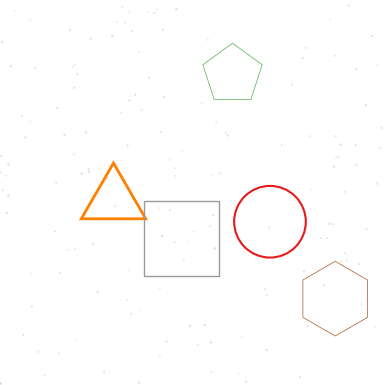[{"shape": "circle", "thickness": 1.5, "radius": 0.47, "center": [0.701, 0.424]}, {"shape": "pentagon", "thickness": 0.5, "radius": 0.41, "center": [0.604, 0.807]}, {"shape": "triangle", "thickness": 2, "radius": 0.48, "center": [0.295, 0.48]}, {"shape": "hexagon", "thickness": 0.5, "radius": 0.49, "center": [0.871, 0.224]}, {"shape": "square", "thickness": 1, "radius": 0.49, "center": [0.472, 0.38]}]